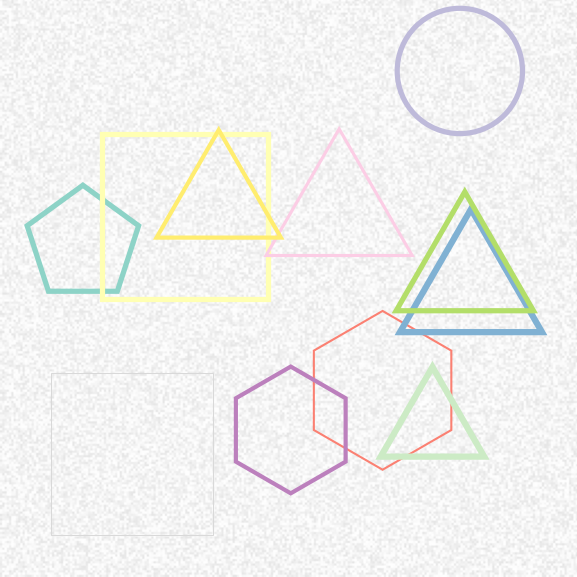[{"shape": "pentagon", "thickness": 2.5, "radius": 0.51, "center": [0.144, 0.577]}, {"shape": "square", "thickness": 2.5, "radius": 0.72, "center": [0.32, 0.625]}, {"shape": "circle", "thickness": 2.5, "radius": 0.54, "center": [0.796, 0.876]}, {"shape": "hexagon", "thickness": 1, "radius": 0.69, "center": [0.662, 0.323]}, {"shape": "triangle", "thickness": 3, "radius": 0.71, "center": [0.816, 0.495]}, {"shape": "triangle", "thickness": 2.5, "radius": 0.69, "center": [0.805, 0.53]}, {"shape": "triangle", "thickness": 1.5, "radius": 0.73, "center": [0.587, 0.63]}, {"shape": "square", "thickness": 0.5, "radius": 0.7, "center": [0.229, 0.213]}, {"shape": "hexagon", "thickness": 2, "radius": 0.55, "center": [0.503, 0.255]}, {"shape": "triangle", "thickness": 3, "radius": 0.52, "center": [0.749, 0.26]}, {"shape": "triangle", "thickness": 2, "radius": 0.62, "center": [0.379, 0.65]}]